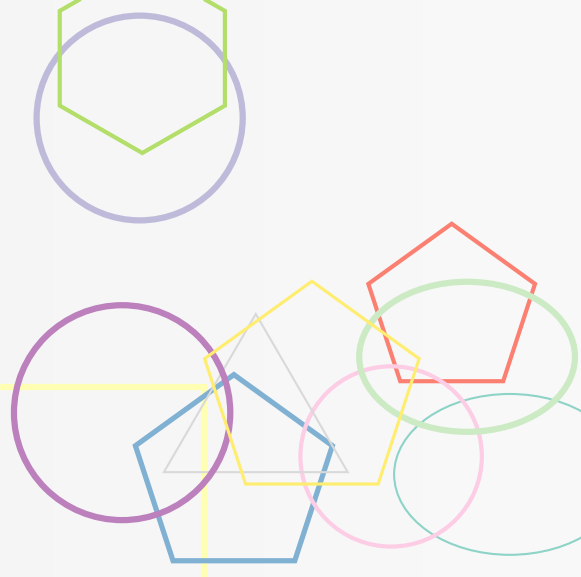[{"shape": "oval", "thickness": 1, "radius": 0.99, "center": [0.877, 0.178]}, {"shape": "square", "thickness": 3, "radius": 0.94, "center": [0.162, 0.141]}, {"shape": "circle", "thickness": 3, "radius": 0.89, "center": [0.24, 0.795]}, {"shape": "pentagon", "thickness": 2, "radius": 0.75, "center": [0.777, 0.461]}, {"shape": "pentagon", "thickness": 2.5, "radius": 0.89, "center": [0.402, 0.172]}, {"shape": "hexagon", "thickness": 2, "radius": 0.82, "center": [0.245, 0.898]}, {"shape": "circle", "thickness": 2, "radius": 0.78, "center": [0.673, 0.209]}, {"shape": "triangle", "thickness": 1, "radius": 0.91, "center": [0.44, 0.273]}, {"shape": "circle", "thickness": 3, "radius": 0.93, "center": [0.21, 0.285]}, {"shape": "oval", "thickness": 3, "radius": 0.93, "center": [0.804, 0.381]}, {"shape": "pentagon", "thickness": 1.5, "radius": 0.97, "center": [0.537, 0.318]}]